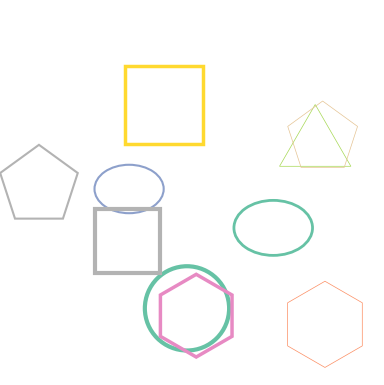[{"shape": "oval", "thickness": 2, "radius": 0.51, "center": [0.71, 0.408]}, {"shape": "circle", "thickness": 3, "radius": 0.55, "center": [0.486, 0.199]}, {"shape": "hexagon", "thickness": 0.5, "radius": 0.56, "center": [0.844, 0.158]}, {"shape": "oval", "thickness": 1.5, "radius": 0.45, "center": [0.335, 0.509]}, {"shape": "hexagon", "thickness": 2.5, "radius": 0.54, "center": [0.51, 0.18]}, {"shape": "triangle", "thickness": 0.5, "radius": 0.54, "center": [0.819, 0.622]}, {"shape": "square", "thickness": 2.5, "radius": 0.51, "center": [0.427, 0.728]}, {"shape": "pentagon", "thickness": 0.5, "radius": 0.48, "center": [0.838, 0.642]}, {"shape": "pentagon", "thickness": 1.5, "radius": 0.53, "center": [0.101, 0.518]}, {"shape": "square", "thickness": 3, "radius": 0.42, "center": [0.331, 0.374]}]